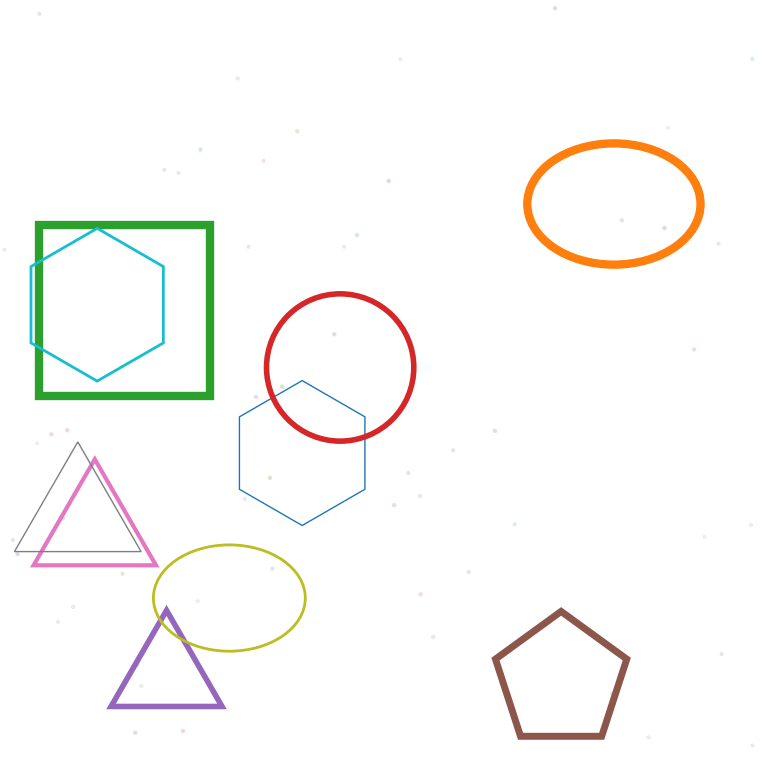[{"shape": "hexagon", "thickness": 0.5, "radius": 0.47, "center": [0.392, 0.412]}, {"shape": "oval", "thickness": 3, "radius": 0.56, "center": [0.797, 0.735]}, {"shape": "square", "thickness": 3, "radius": 0.56, "center": [0.162, 0.596]}, {"shape": "circle", "thickness": 2, "radius": 0.48, "center": [0.442, 0.523]}, {"shape": "triangle", "thickness": 2, "radius": 0.42, "center": [0.216, 0.124]}, {"shape": "pentagon", "thickness": 2.5, "radius": 0.45, "center": [0.729, 0.116]}, {"shape": "triangle", "thickness": 1.5, "radius": 0.46, "center": [0.123, 0.312]}, {"shape": "triangle", "thickness": 0.5, "radius": 0.47, "center": [0.101, 0.331]}, {"shape": "oval", "thickness": 1, "radius": 0.49, "center": [0.298, 0.223]}, {"shape": "hexagon", "thickness": 1, "radius": 0.5, "center": [0.126, 0.604]}]